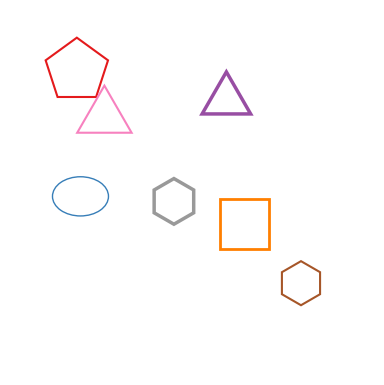[{"shape": "pentagon", "thickness": 1.5, "radius": 0.43, "center": [0.2, 0.817]}, {"shape": "oval", "thickness": 1, "radius": 0.36, "center": [0.209, 0.49]}, {"shape": "triangle", "thickness": 2.5, "radius": 0.36, "center": [0.588, 0.74]}, {"shape": "square", "thickness": 2, "radius": 0.32, "center": [0.635, 0.419]}, {"shape": "hexagon", "thickness": 1.5, "radius": 0.29, "center": [0.782, 0.264]}, {"shape": "triangle", "thickness": 1.5, "radius": 0.41, "center": [0.271, 0.696]}, {"shape": "hexagon", "thickness": 2.5, "radius": 0.3, "center": [0.452, 0.477]}]